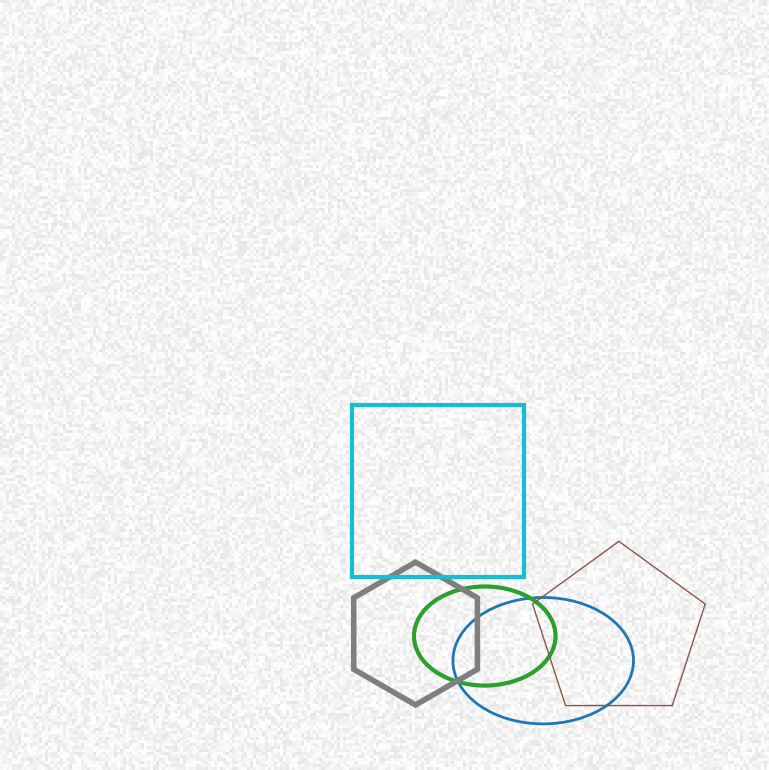[{"shape": "oval", "thickness": 1, "radius": 0.59, "center": [0.705, 0.142]}, {"shape": "oval", "thickness": 1.5, "radius": 0.46, "center": [0.63, 0.174]}, {"shape": "pentagon", "thickness": 0.5, "radius": 0.59, "center": [0.804, 0.179]}, {"shape": "hexagon", "thickness": 2, "radius": 0.46, "center": [0.54, 0.177]}, {"shape": "square", "thickness": 1.5, "radius": 0.56, "center": [0.569, 0.362]}]